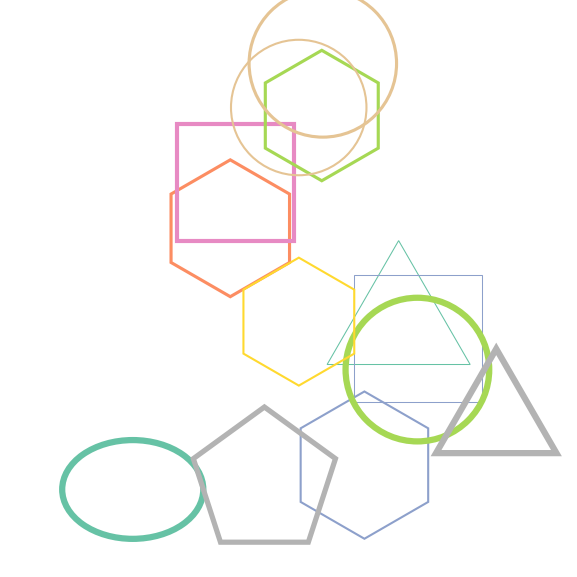[{"shape": "triangle", "thickness": 0.5, "radius": 0.72, "center": [0.69, 0.439]}, {"shape": "oval", "thickness": 3, "radius": 0.61, "center": [0.23, 0.152]}, {"shape": "hexagon", "thickness": 1.5, "radius": 0.59, "center": [0.399, 0.604]}, {"shape": "square", "thickness": 0.5, "radius": 0.55, "center": [0.724, 0.414]}, {"shape": "hexagon", "thickness": 1, "radius": 0.64, "center": [0.631, 0.194]}, {"shape": "square", "thickness": 2, "radius": 0.51, "center": [0.408, 0.683]}, {"shape": "hexagon", "thickness": 1.5, "radius": 0.56, "center": [0.557, 0.799]}, {"shape": "circle", "thickness": 3, "radius": 0.62, "center": [0.723, 0.359]}, {"shape": "hexagon", "thickness": 1, "radius": 0.55, "center": [0.517, 0.442]}, {"shape": "circle", "thickness": 1.5, "radius": 0.64, "center": [0.559, 0.889]}, {"shape": "circle", "thickness": 1, "radius": 0.59, "center": [0.517, 0.813]}, {"shape": "triangle", "thickness": 3, "radius": 0.6, "center": [0.859, 0.275]}, {"shape": "pentagon", "thickness": 2.5, "radius": 0.65, "center": [0.458, 0.165]}]